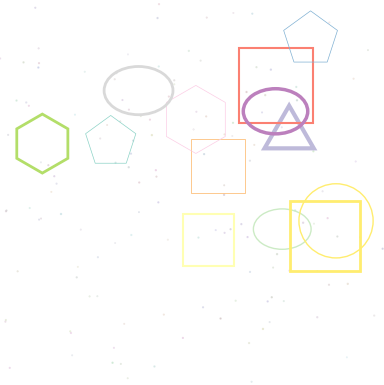[{"shape": "pentagon", "thickness": 0.5, "radius": 0.34, "center": [0.288, 0.632]}, {"shape": "square", "thickness": 1.5, "radius": 0.34, "center": [0.541, 0.376]}, {"shape": "triangle", "thickness": 3, "radius": 0.37, "center": [0.751, 0.652]}, {"shape": "square", "thickness": 1.5, "radius": 0.48, "center": [0.718, 0.778]}, {"shape": "pentagon", "thickness": 0.5, "radius": 0.37, "center": [0.807, 0.898]}, {"shape": "square", "thickness": 0.5, "radius": 0.35, "center": [0.565, 0.569]}, {"shape": "hexagon", "thickness": 2, "radius": 0.38, "center": [0.11, 0.627]}, {"shape": "hexagon", "thickness": 0.5, "radius": 0.44, "center": [0.509, 0.69]}, {"shape": "oval", "thickness": 2, "radius": 0.45, "center": [0.36, 0.765]}, {"shape": "oval", "thickness": 2.5, "radius": 0.42, "center": [0.716, 0.711]}, {"shape": "oval", "thickness": 1, "radius": 0.37, "center": [0.733, 0.405]}, {"shape": "circle", "thickness": 1, "radius": 0.48, "center": [0.873, 0.426]}, {"shape": "square", "thickness": 2, "radius": 0.45, "center": [0.845, 0.387]}]